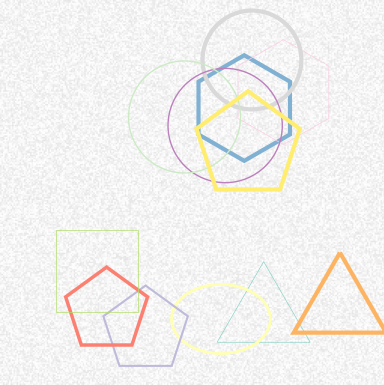[{"shape": "triangle", "thickness": 0.5, "radius": 0.7, "center": [0.685, 0.181]}, {"shape": "oval", "thickness": 2, "radius": 0.64, "center": [0.574, 0.171]}, {"shape": "pentagon", "thickness": 1.5, "radius": 0.58, "center": [0.378, 0.143]}, {"shape": "pentagon", "thickness": 2.5, "radius": 0.56, "center": [0.277, 0.194]}, {"shape": "hexagon", "thickness": 3, "radius": 0.69, "center": [0.634, 0.719]}, {"shape": "triangle", "thickness": 3, "radius": 0.69, "center": [0.883, 0.205]}, {"shape": "square", "thickness": 0.5, "radius": 0.53, "center": [0.251, 0.296]}, {"shape": "hexagon", "thickness": 0.5, "radius": 0.68, "center": [0.736, 0.761]}, {"shape": "circle", "thickness": 3, "radius": 0.64, "center": [0.654, 0.844]}, {"shape": "circle", "thickness": 1, "radius": 0.74, "center": [0.585, 0.674]}, {"shape": "circle", "thickness": 1, "radius": 0.73, "center": [0.479, 0.696]}, {"shape": "pentagon", "thickness": 3, "radius": 0.71, "center": [0.645, 0.622]}]